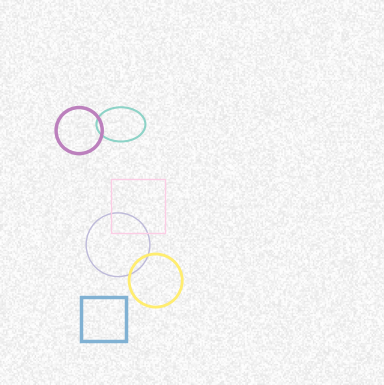[{"shape": "oval", "thickness": 1.5, "radius": 0.32, "center": [0.314, 0.677]}, {"shape": "circle", "thickness": 1, "radius": 0.41, "center": [0.307, 0.364]}, {"shape": "square", "thickness": 2.5, "radius": 0.29, "center": [0.268, 0.172]}, {"shape": "square", "thickness": 1, "radius": 0.35, "center": [0.359, 0.465]}, {"shape": "circle", "thickness": 2.5, "radius": 0.3, "center": [0.206, 0.661]}, {"shape": "circle", "thickness": 2, "radius": 0.34, "center": [0.404, 0.271]}]